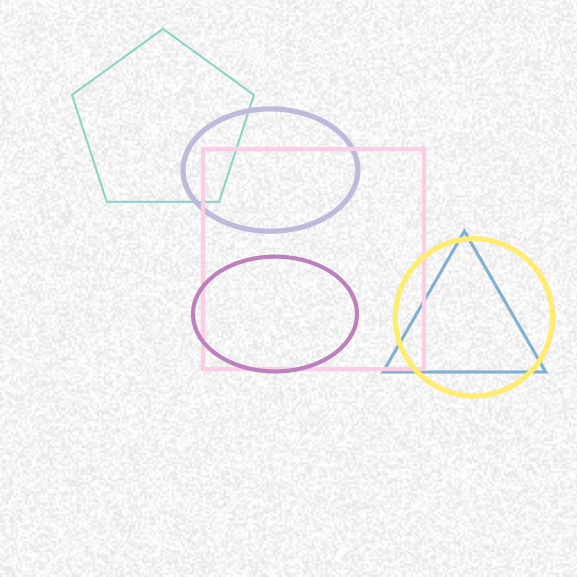[{"shape": "pentagon", "thickness": 1, "radius": 0.83, "center": [0.282, 0.784]}, {"shape": "oval", "thickness": 2.5, "radius": 0.76, "center": [0.468, 0.705]}, {"shape": "triangle", "thickness": 1.5, "radius": 0.81, "center": [0.804, 0.436]}, {"shape": "square", "thickness": 2, "radius": 0.95, "center": [0.543, 0.551]}, {"shape": "oval", "thickness": 2, "radius": 0.71, "center": [0.476, 0.455]}, {"shape": "circle", "thickness": 2.5, "radius": 0.68, "center": [0.821, 0.45]}]